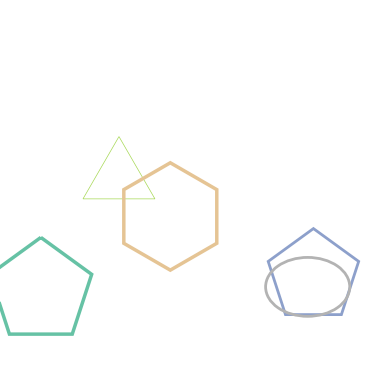[{"shape": "pentagon", "thickness": 2.5, "radius": 0.69, "center": [0.106, 0.244]}, {"shape": "pentagon", "thickness": 2, "radius": 0.62, "center": [0.814, 0.283]}, {"shape": "triangle", "thickness": 0.5, "radius": 0.54, "center": [0.309, 0.537]}, {"shape": "hexagon", "thickness": 2.5, "radius": 0.7, "center": [0.442, 0.438]}, {"shape": "oval", "thickness": 2, "radius": 0.55, "center": [0.799, 0.255]}]